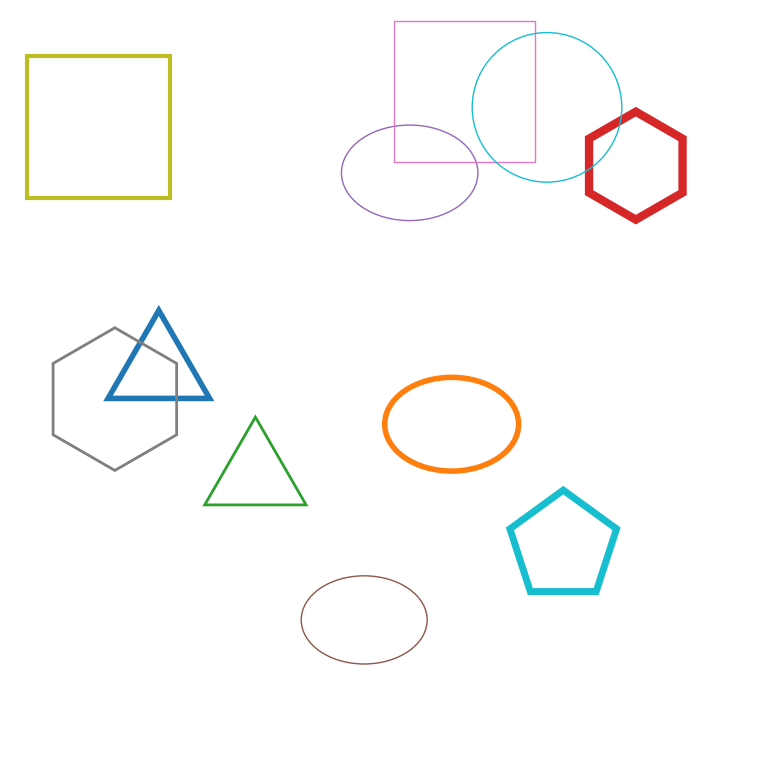[{"shape": "triangle", "thickness": 2, "radius": 0.38, "center": [0.206, 0.521]}, {"shape": "oval", "thickness": 2, "radius": 0.43, "center": [0.587, 0.449]}, {"shape": "triangle", "thickness": 1, "radius": 0.38, "center": [0.332, 0.382]}, {"shape": "hexagon", "thickness": 3, "radius": 0.35, "center": [0.826, 0.785]}, {"shape": "oval", "thickness": 0.5, "radius": 0.44, "center": [0.532, 0.776]}, {"shape": "oval", "thickness": 0.5, "radius": 0.41, "center": [0.473, 0.195]}, {"shape": "square", "thickness": 0.5, "radius": 0.46, "center": [0.603, 0.881]}, {"shape": "hexagon", "thickness": 1, "radius": 0.46, "center": [0.149, 0.482]}, {"shape": "square", "thickness": 1.5, "radius": 0.46, "center": [0.128, 0.835]}, {"shape": "pentagon", "thickness": 2.5, "radius": 0.36, "center": [0.731, 0.291]}, {"shape": "circle", "thickness": 0.5, "radius": 0.49, "center": [0.71, 0.861]}]